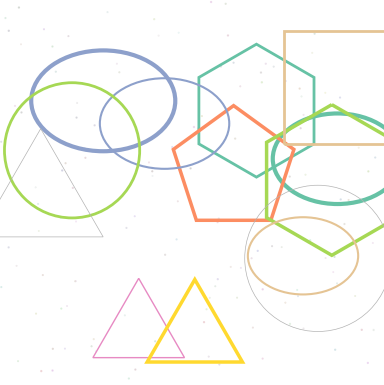[{"shape": "hexagon", "thickness": 2, "radius": 0.86, "center": [0.666, 0.713]}, {"shape": "oval", "thickness": 3, "radius": 0.84, "center": [0.877, 0.588]}, {"shape": "pentagon", "thickness": 2.5, "radius": 0.82, "center": [0.607, 0.561]}, {"shape": "oval", "thickness": 1.5, "radius": 0.84, "center": [0.427, 0.679]}, {"shape": "oval", "thickness": 3, "radius": 0.94, "center": [0.268, 0.738]}, {"shape": "triangle", "thickness": 1, "radius": 0.69, "center": [0.36, 0.14]}, {"shape": "circle", "thickness": 2, "radius": 0.88, "center": [0.187, 0.61]}, {"shape": "hexagon", "thickness": 2.5, "radius": 0.98, "center": [0.862, 0.533]}, {"shape": "triangle", "thickness": 2.5, "radius": 0.71, "center": [0.506, 0.131]}, {"shape": "oval", "thickness": 1.5, "radius": 0.72, "center": [0.787, 0.335]}, {"shape": "square", "thickness": 2, "radius": 0.73, "center": [0.884, 0.772]}, {"shape": "circle", "thickness": 0.5, "radius": 0.95, "center": [0.826, 0.329]}, {"shape": "triangle", "thickness": 0.5, "radius": 0.94, "center": [0.106, 0.478]}]